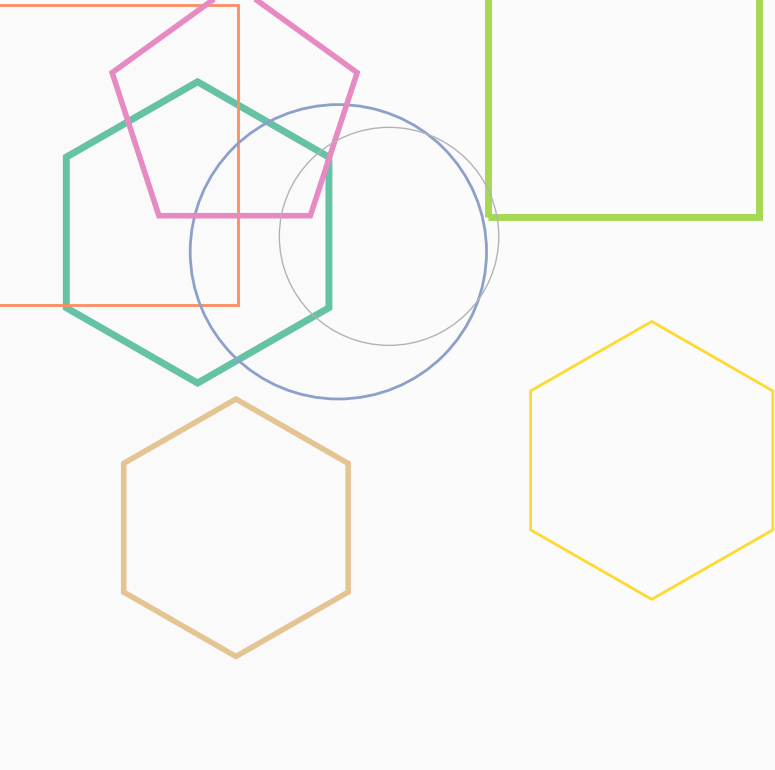[{"shape": "hexagon", "thickness": 2.5, "radius": 0.98, "center": [0.255, 0.698]}, {"shape": "square", "thickness": 1, "radius": 0.97, "center": [0.112, 0.798]}, {"shape": "circle", "thickness": 1, "radius": 0.96, "center": [0.437, 0.673]}, {"shape": "pentagon", "thickness": 2, "radius": 0.83, "center": [0.303, 0.854]}, {"shape": "square", "thickness": 2.5, "radius": 0.87, "center": [0.804, 0.892]}, {"shape": "hexagon", "thickness": 1, "radius": 0.9, "center": [0.841, 0.402]}, {"shape": "hexagon", "thickness": 2, "radius": 0.84, "center": [0.304, 0.315]}, {"shape": "circle", "thickness": 0.5, "radius": 0.71, "center": [0.502, 0.693]}]